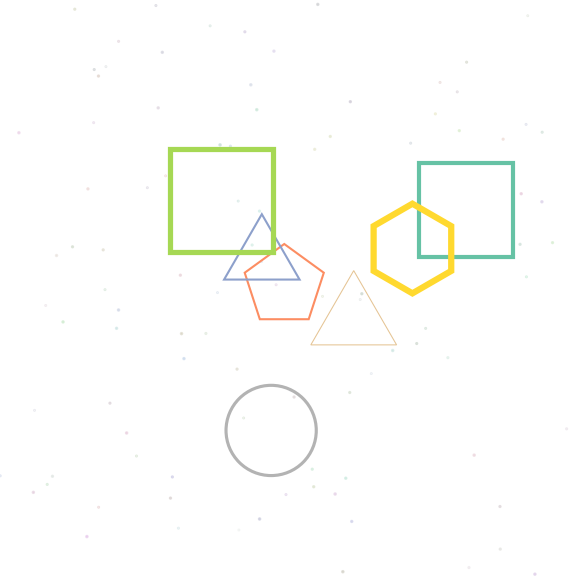[{"shape": "square", "thickness": 2, "radius": 0.41, "center": [0.807, 0.636]}, {"shape": "pentagon", "thickness": 1, "radius": 0.36, "center": [0.492, 0.505]}, {"shape": "triangle", "thickness": 1, "radius": 0.38, "center": [0.453, 0.553]}, {"shape": "square", "thickness": 2.5, "radius": 0.45, "center": [0.383, 0.651]}, {"shape": "hexagon", "thickness": 3, "radius": 0.39, "center": [0.714, 0.569]}, {"shape": "triangle", "thickness": 0.5, "radius": 0.43, "center": [0.612, 0.445]}, {"shape": "circle", "thickness": 1.5, "radius": 0.39, "center": [0.47, 0.254]}]